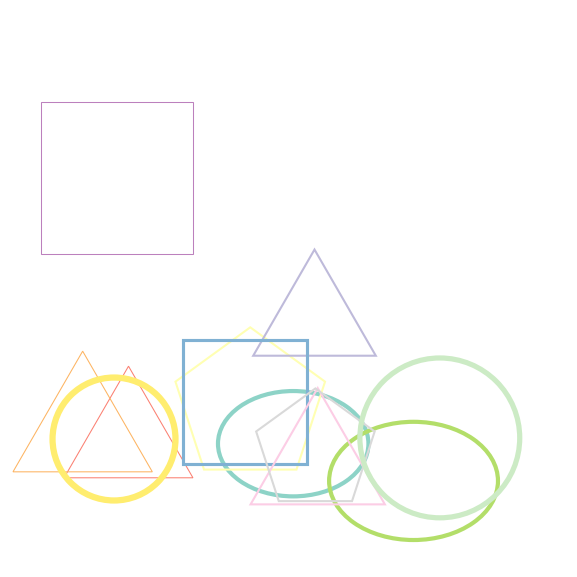[{"shape": "oval", "thickness": 2, "radius": 0.65, "center": [0.508, 0.231]}, {"shape": "pentagon", "thickness": 1, "radius": 0.68, "center": [0.433, 0.296]}, {"shape": "triangle", "thickness": 1, "radius": 0.61, "center": [0.545, 0.444]}, {"shape": "triangle", "thickness": 0.5, "radius": 0.64, "center": [0.223, 0.236]}, {"shape": "square", "thickness": 1.5, "radius": 0.54, "center": [0.424, 0.303]}, {"shape": "triangle", "thickness": 0.5, "radius": 0.7, "center": [0.143, 0.252]}, {"shape": "oval", "thickness": 2, "radius": 0.73, "center": [0.716, 0.166]}, {"shape": "triangle", "thickness": 1, "radius": 0.67, "center": [0.55, 0.193]}, {"shape": "pentagon", "thickness": 1, "radius": 0.54, "center": [0.546, 0.219]}, {"shape": "square", "thickness": 0.5, "radius": 0.66, "center": [0.202, 0.691]}, {"shape": "circle", "thickness": 2.5, "radius": 0.69, "center": [0.762, 0.241]}, {"shape": "circle", "thickness": 3, "radius": 0.53, "center": [0.197, 0.239]}]